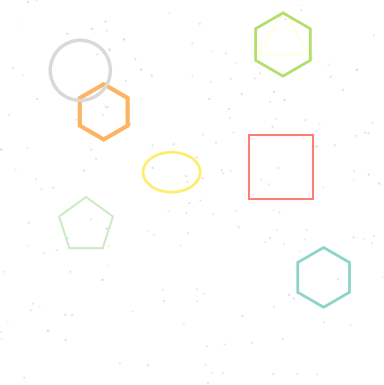[{"shape": "hexagon", "thickness": 2, "radius": 0.39, "center": [0.841, 0.28]}, {"shape": "triangle", "thickness": 0.5, "radius": 0.38, "center": [0.737, 0.898]}, {"shape": "square", "thickness": 1.5, "radius": 0.42, "center": [0.73, 0.566]}, {"shape": "hexagon", "thickness": 3, "radius": 0.36, "center": [0.269, 0.71]}, {"shape": "hexagon", "thickness": 2, "radius": 0.41, "center": [0.735, 0.884]}, {"shape": "circle", "thickness": 2.5, "radius": 0.39, "center": [0.209, 0.817]}, {"shape": "pentagon", "thickness": 1.5, "radius": 0.37, "center": [0.223, 0.415]}, {"shape": "oval", "thickness": 2, "radius": 0.37, "center": [0.446, 0.553]}]